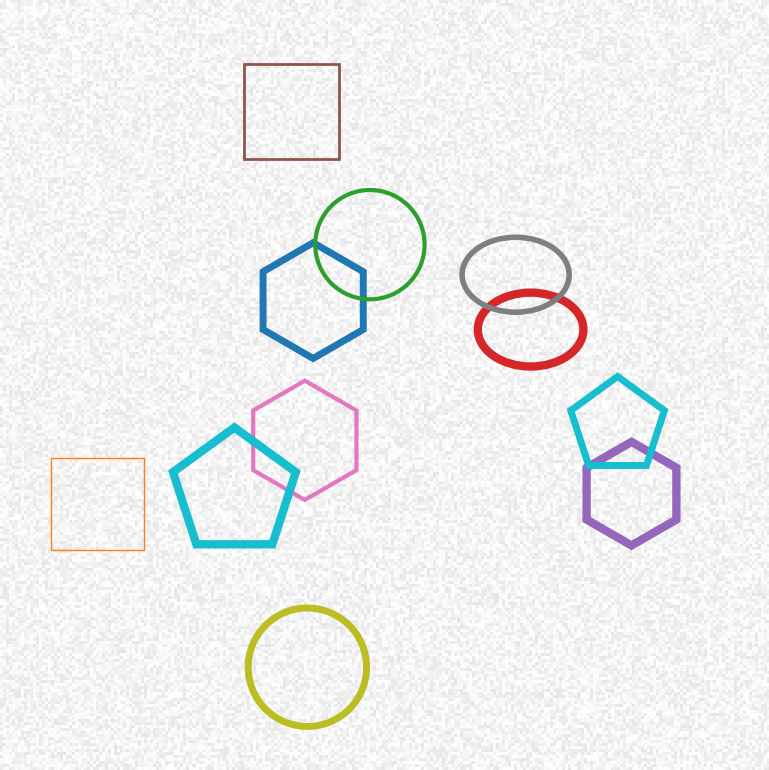[{"shape": "hexagon", "thickness": 2.5, "radius": 0.38, "center": [0.407, 0.61]}, {"shape": "square", "thickness": 0.5, "radius": 0.3, "center": [0.127, 0.346]}, {"shape": "circle", "thickness": 1.5, "radius": 0.35, "center": [0.48, 0.682]}, {"shape": "oval", "thickness": 3, "radius": 0.34, "center": [0.689, 0.572]}, {"shape": "hexagon", "thickness": 3, "radius": 0.34, "center": [0.82, 0.359]}, {"shape": "square", "thickness": 1, "radius": 0.31, "center": [0.378, 0.855]}, {"shape": "hexagon", "thickness": 1.5, "radius": 0.39, "center": [0.396, 0.428]}, {"shape": "oval", "thickness": 2, "radius": 0.35, "center": [0.67, 0.643]}, {"shape": "circle", "thickness": 2.5, "radius": 0.38, "center": [0.399, 0.133]}, {"shape": "pentagon", "thickness": 3, "radius": 0.42, "center": [0.304, 0.361]}, {"shape": "pentagon", "thickness": 2.5, "radius": 0.32, "center": [0.802, 0.447]}]